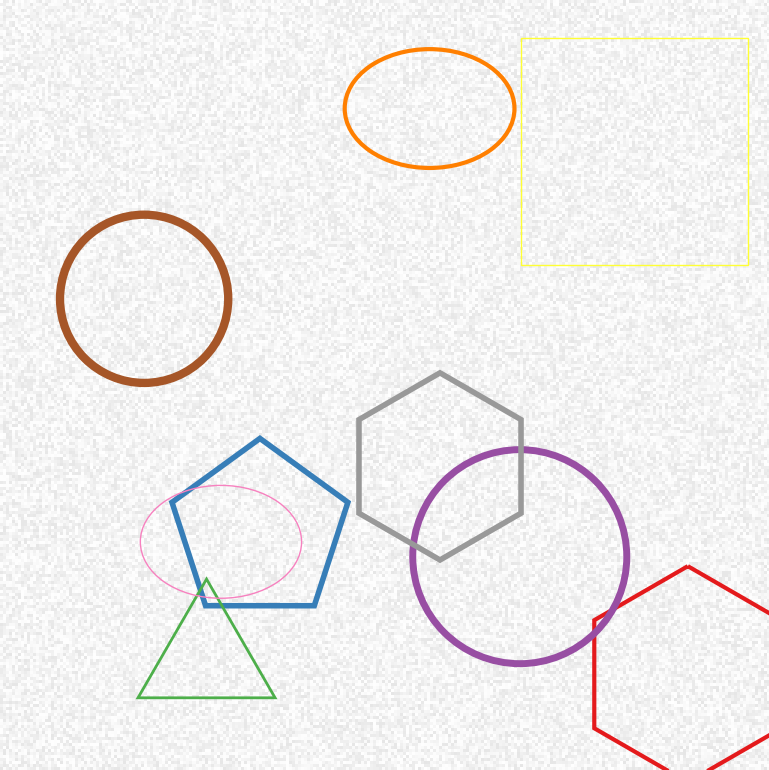[{"shape": "hexagon", "thickness": 1.5, "radius": 0.7, "center": [0.893, 0.124]}, {"shape": "pentagon", "thickness": 2, "radius": 0.6, "center": [0.338, 0.311]}, {"shape": "triangle", "thickness": 1, "radius": 0.51, "center": [0.268, 0.145]}, {"shape": "circle", "thickness": 2.5, "radius": 0.69, "center": [0.675, 0.277]}, {"shape": "oval", "thickness": 1.5, "radius": 0.55, "center": [0.558, 0.859]}, {"shape": "square", "thickness": 0.5, "radius": 0.74, "center": [0.824, 0.803]}, {"shape": "circle", "thickness": 3, "radius": 0.55, "center": [0.187, 0.612]}, {"shape": "oval", "thickness": 0.5, "radius": 0.52, "center": [0.287, 0.296]}, {"shape": "hexagon", "thickness": 2, "radius": 0.61, "center": [0.571, 0.394]}]